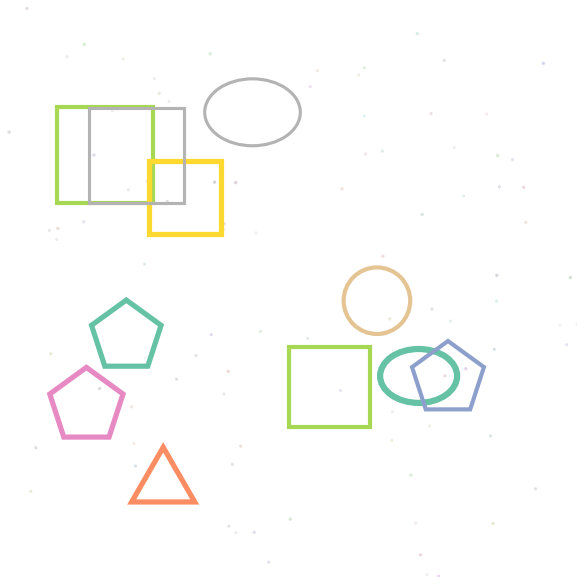[{"shape": "pentagon", "thickness": 2.5, "radius": 0.32, "center": [0.219, 0.416]}, {"shape": "oval", "thickness": 3, "radius": 0.33, "center": [0.725, 0.348]}, {"shape": "triangle", "thickness": 2.5, "radius": 0.32, "center": [0.283, 0.161]}, {"shape": "pentagon", "thickness": 2, "radius": 0.33, "center": [0.776, 0.343]}, {"shape": "pentagon", "thickness": 2.5, "radius": 0.33, "center": [0.15, 0.296]}, {"shape": "square", "thickness": 2, "radius": 0.42, "center": [0.181, 0.731]}, {"shape": "square", "thickness": 2, "radius": 0.35, "center": [0.571, 0.329]}, {"shape": "square", "thickness": 2.5, "radius": 0.32, "center": [0.32, 0.658]}, {"shape": "circle", "thickness": 2, "radius": 0.29, "center": [0.653, 0.478]}, {"shape": "square", "thickness": 1.5, "radius": 0.41, "center": [0.236, 0.73]}, {"shape": "oval", "thickness": 1.5, "radius": 0.41, "center": [0.437, 0.805]}]